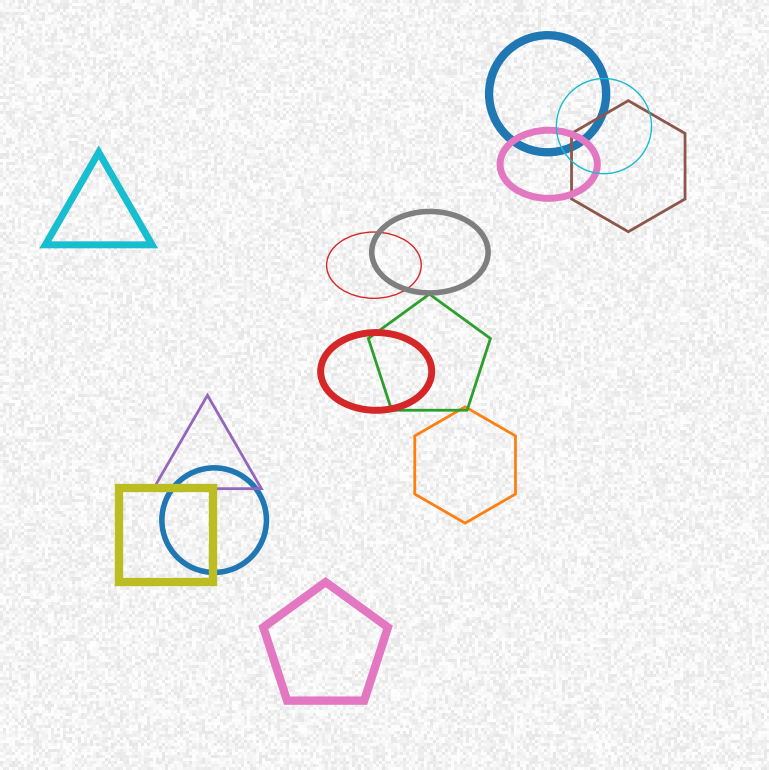[{"shape": "circle", "thickness": 2, "radius": 0.34, "center": [0.278, 0.324]}, {"shape": "circle", "thickness": 3, "radius": 0.38, "center": [0.711, 0.878]}, {"shape": "hexagon", "thickness": 1, "radius": 0.38, "center": [0.604, 0.396]}, {"shape": "pentagon", "thickness": 1, "radius": 0.42, "center": [0.558, 0.535]}, {"shape": "oval", "thickness": 2.5, "radius": 0.36, "center": [0.489, 0.518]}, {"shape": "oval", "thickness": 0.5, "radius": 0.31, "center": [0.486, 0.656]}, {"shape": "triangle", "thickness": 1, "radius": 0.4, "center": [0.269, 0.406]}, {"shape": "hexagon", "thickness": 1, "radius": 0.43, "center": [0.816, 0.784]}, {"shape": "pentagon", "thickness": 3, "radius": 0.43, "center": [0.423, 0.159]}, {"shape": "oval", "thickness": 2.5, "radius": 0.32, "center": [0.713, 0.787]}, {"shape": "oval", "thickness": 2, "radius": 0.38, "center": [0.558, 0.672]}, {"shape": "square", "thickness": 3, "radius": 0.3, "center": [0.216, 0.305]}, {"shape": "circle", "thickness": 0.5, "radius": 0.31, "center": [0.784, 0.836]}, {"shape": "triangle", "thickness": 2.5, "radius": 0.4, "center": [0.128, 0.722]}]